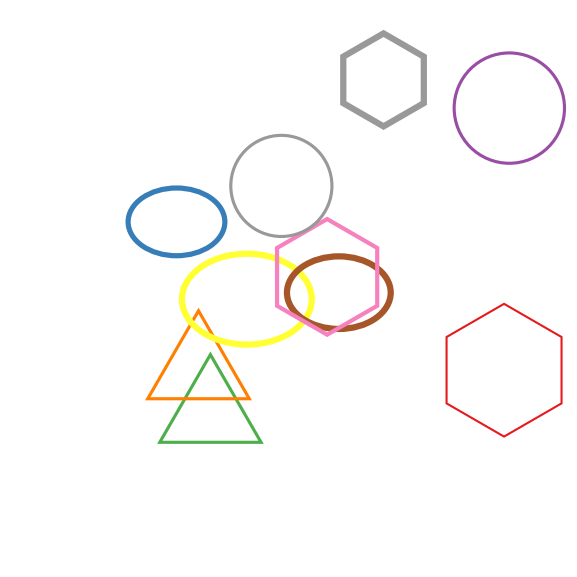[{"shape": "hexagon", "thickness": 1, "radius": 0.57, "center": [0.873, 0.358]}, {"shape": "oval", "thickness": 2.5, "radius": 0.42, "center": [0.306, 0.615]}, {"shape": "triangle", "thickness": 1.5, "radius": 0.51, "center": [0.364, 0.284]}, {"shape": "circle", "thickness": 1.5, "radius": 0.48, "center": [0.882, 0.812]}, {"shape": "triangle", "thickness": 1.5, "radius": 0.51, "center": [0.344, 0.359]}, {"shape": "oval", "thickness": 3, "radius": 0.56, "center": [0.427, 0.481]}, {"shape": "oval", "thickness": 3, "radius": 0.45, "center": [0.587, 0.492]}, {"shape": "hexagon", "thickness": 2, "radius": 0.5, "center": [0.566, 0.52]}, {"shape": "circle", "thickness": 1.5, "radius": 0.44, "center": [0.487, 0.677]}, {"shape": "hexagon", "thickness": 3, "radius": 0.4, "center": [0.664, 0.861]}]